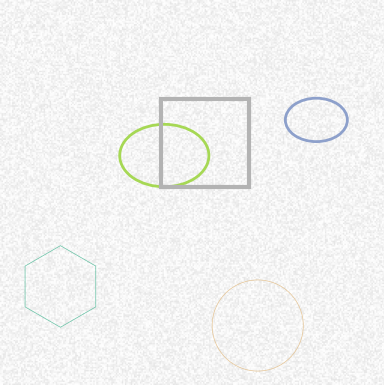[{"shape": "hexagon", "thickness": 0.5, "radius": 0.53, "center": [0.157, 0.256]}, {"shape": "oval", "thickness": 2, "radius": 0.4, "center": [0.822, 0.689]}, {"shape": "oval", "thickness": 2, "radius": 0.58, "center": [0.427, 0.596]}, {"shape": "circle", "thickness": 0.5, "radius": 0.59, "center": [0.669, 0.155]}, {"shape": "square", "thickness": 3, "radius": 0.57, "center": [0.533, 0.629]}]